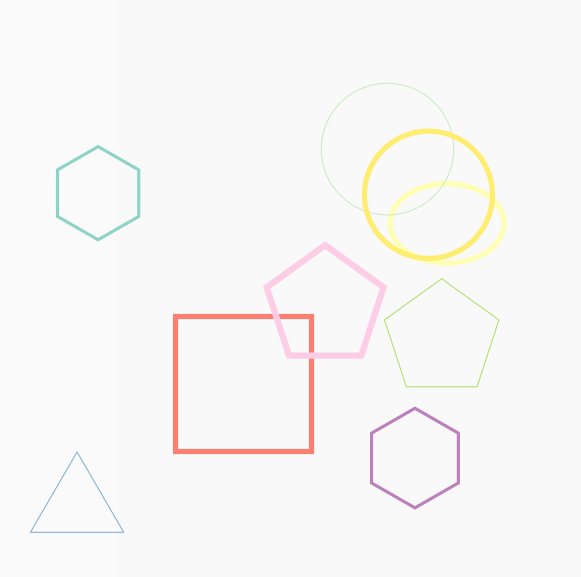[{"shape": "hexagon", "thickness": 1.5, "radius": 0.4, "center": [0.169, 0.665]}, {"shape": "oval", "thickness": 2.5, "radius": 0.49, "center": [0.769, 0.612]}, {"shape": "square", "thickness": 2.5, "radius": 0.59, "center": [0.418, 0.335]}, {"shape": "triangle", "thickness": 0.5, "radius": 0.46, "center": [0.133, 0.124]}, {"shape": "pentagon", "thickness": 0.5, "radius": 0.52, "center": [0.76, 0.413]}, {"shape": "pentagon", "thickness": 3, "radius": 0.53, "center": [0.559, 0.469]}, {"shape": "hexagon", "thickness": 1.5, "radius": 0.43, "center": [0.714, 0.206]}, {"shape": "circle", "thickness": 0.5, "radius": 0.57, "center": [0.667, 0.741]}, {"shape": "circle", "thickness": 2.5, "radius": 0.55, "center": [0.737, 0.662]}]